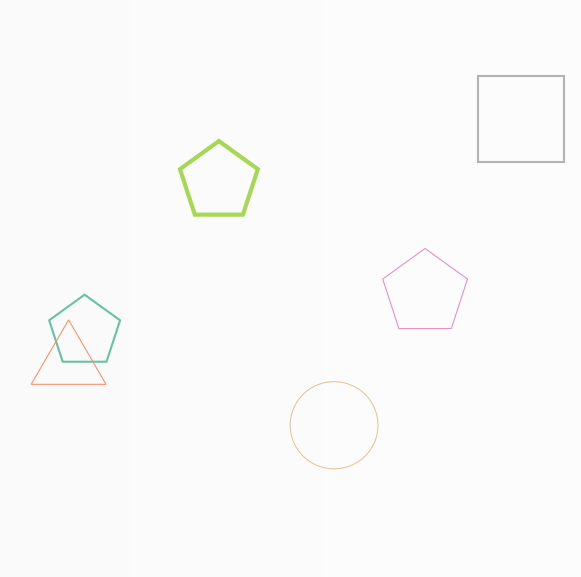[{"shape": "pentagon", "thickness": 1, "radius": 0.32, "center": [0.146, 0.425]}, {"shape": "triangle", "thickness": 0.5, "radius": 0.37, "center": [0.118, 0.371]}, {"shape": "pentagon", "thickness": 0.5, "radius": 0.38, "center": [0.731, 0.492]}, {"shape": "pentagon", "thickness": 2, "radius": 0.35, "center": [0.377, 0.684]}, {"shape": "circle", "thickness": 0.5, "radius": 0.38, "center": [0.575, 0.263]}, {"shape": "square", "thickness": 1, "radius": 0.37, "center": [0.896, 0.793]}]